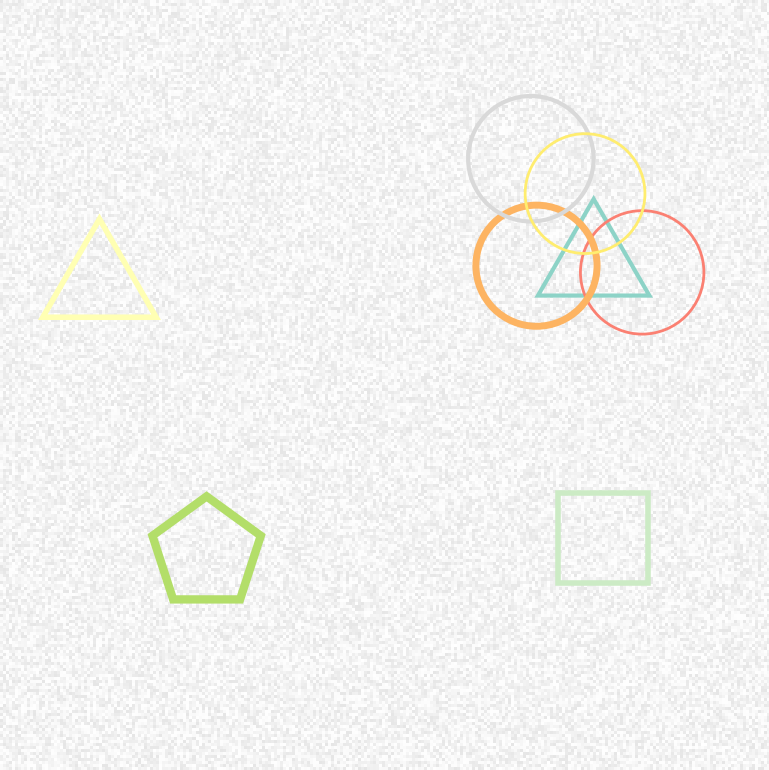[{"shape": "triangle", "thickness": 1.5, "radius": 0.42, "center": [0.771, 0.658]}, {"shape": "triangle", "thickness": 2, "radius": 0.43, "center": [0.129, 0.631]}, {"shape": "circle", "thickness": 1, "radius": 0.4, "center": [0.834, 0.646]}, {"shape": "circle", "thickness": 2.5, "radius": 0.39, "center": [0.697, 0.655]}, {"shape": "pentagon", "thickness": 3, "radius": 0.37, "center": [0.268, 0.281]}, {"shape": "circle", "thickness": 1.5, "radius": 0.41, "center": [0.689, 0.794]}, {"shape": "square", "thickness": 2, "radius": 0.29, "center": [0.783, 0.301]}, {"shape": "circle", "thickness": 1, "radius": 0.39, "center": [0.76, 0.749]}]